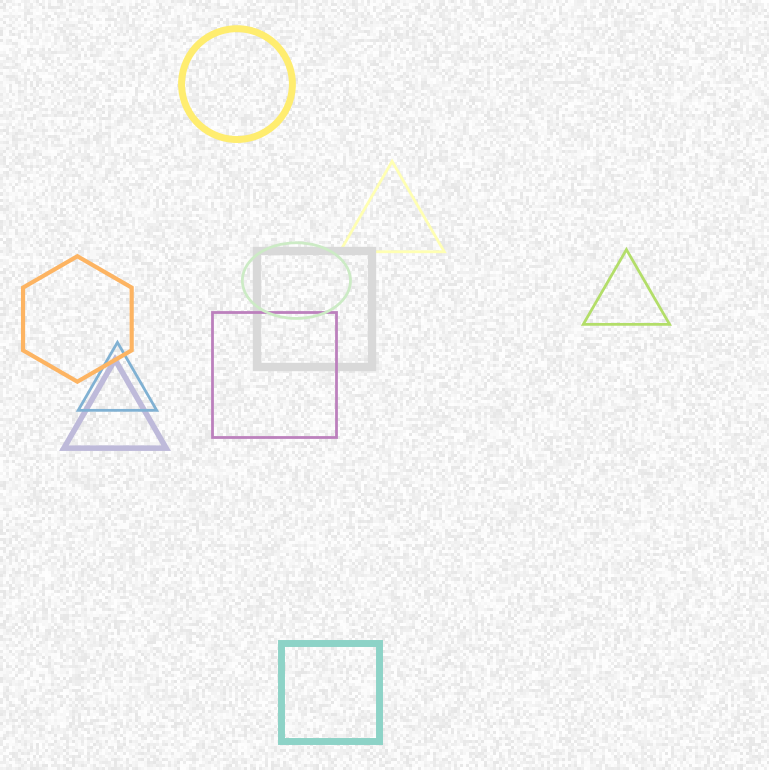[{"shape": "square", "thickness": 2.5, "radius": 0.32, "center": [0.428, 0.101]}, {"shape": "triangle", "thickness": 1, "radius": 0.39, "center": [0.509, 0.712]}, {"shape": "triangle", "thickness": 2, "radius": 0.38, "center": [0.149, 0.456]}, {"shape": "triangle", "thickness": 1, "radius": 0.29, "center": [0.153, 0.497]}, {"shape": "hexagon", "thickness": 1.5, "radius": 0.41, "center": [0.1, 0.586]}, {"shape": "triangle", "thickness": 1, "radius": 0.32, "center": [0.814, 0.611]}, {"shape": "square", "thickness": 3, "radius": 0.37, "center": [0.408, 0.599]}, {"shape": "square", "thickness": 1, "radius": 0.4, "center": [0.356, 0.513]}, {"shape": "oval", "thickness": 1, "radius": 0.35, "center": [0.385, 0.636]}, {"shape": "circle", "thickness": 2.5, "radius": 0.36, "center": [0.308, 0.891]}]